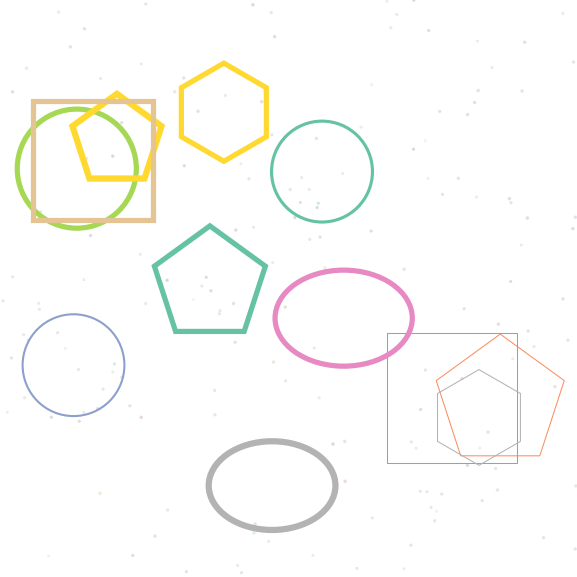[{"shape": "circle", "thickness": 1.5, "radius": 0.44, "center": [0.558, 0.702]}, {"shape": "pentagon", "thickness": 2.5, "radius": 0.51, "center": [0.363, 0.507]}, {"shape": "pentagon", "thickness": 0.5, "radius": 0.58, "center": [0.866, 0.304]}, {"shape": "circle", "thickness": 1, "radius": 0.44, "center": [0.127, 0.367]}, {"shape": "square", "thickness": 0.5, "radius": 0.56, "center": [0.782, 0.311]}, {"shape": "oval", "thickness": 2.5, "radius": 0.59, "center": [0.595, 0.448]}, {"shape": "circle", "thickness": 2.5, "radius": 0.52, "center": [0.133, 0.707]}, {"shape": "hexagon", "thickness": 2.5, "radius": 0.42, "center": [0.388, 0.805]}, {"shape": "pentagon", "thickness": 3, "radius": 0.41, "center": [0.203, 0.756]}, {"shape": "square", "thickness": 2.5, "radius": 0.52, "center": [0.161, 0.721]}, {"shape": "oval", "thickness": 3, "radius": 0.55, "center": [0.471, 0.158]}, {"shape": "hexagon", "thickness": 0.5, "radius": 0.41, "center": [0.829, 0.276]}]